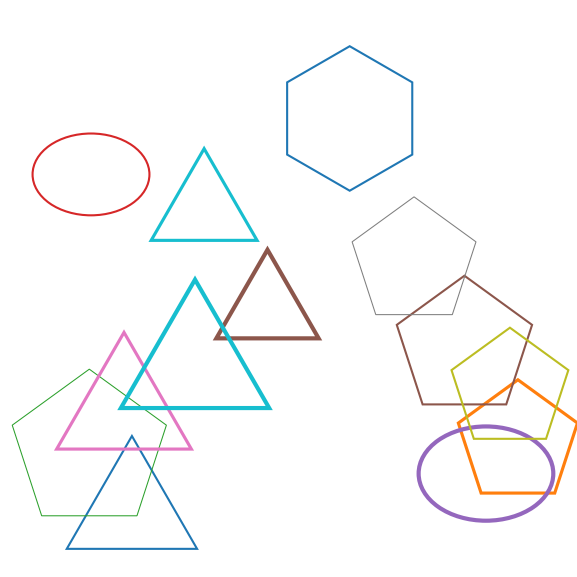[{"shape": "triangle", "thickness": 1, "radius": 0.65, "center": [0.228, 0.114]}, {"shape": "hexagon", "thickness": 1, "radius": 0.63, "center": [0.606, 0.794]}, {"shape": "pentagon", "thickness": 1.5, "radius": 0.54, "center": [0.897, 0.233]}, {"shape": "pentagon", "thickness": 0.5, "radius": 0.7, "center": [0.155, 0.22]}, {"shape": "oval", "thickness": 1, "radius": 0.51, "center": [0.158, 0.697]}, {"shape": "oval", "thickness": 2, "radius": 0.58, "center": [0.841, 0.179]}, {"shape": "pentagon", "thickness": 1, "radius": 0.62, "center": [0.804, 0.399]}, {"shape": "triangle", "thickness": 2, "radius": 0.51, "center": [0.463, 0.464]}, {"shape": "triangle", "thickness": 1.5, "radius": 0.67, "center": [0.215, 0.289]}, {"shape": "pentagon", "thickness": 0.5, "radius": 0.56, "center": [0.717, 0.546]}, {"shape": "pentagon", "thickness": 1, "radius": 0.53, "center": [0.883, 0.325]}, {"shape": "triangle", "thickness": 1.5, "radius": 0.53, "center": [0.353, 0.636]}, {"shape": "triangle", "thickness": 2, "radius": 0.74, "center": [0.338, 0.367]}]